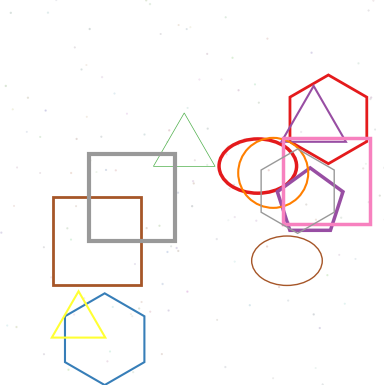[{"shape": "oval", "thickness": 2.5, "radius": 0.5, "center": [0.67, 0.569]}, {"shape": "hexagon", "thickness": 2, "radius": 0.58, "center": [0.853, 0.69]}, {"shape": "hexagon", "thickness": 1.5, "radius": 0.6, "center": [0.272, 0.119]}, {"shape": "triangle", "thickness": 0.5, "radius": 0.46, "center": [0.479, 0.614]}, {"shape": "triangle", "thickness": 1.5, "radius": 0.48, "center": [0.815, 0.68]}, {"shape": "pentagon", "thickness": 2.5, "radius": 0.45, "center": [0.806, 0.474]}, {"shape": "circle", "thickness": 1.5, "radius": 0.45, "center": [0.71, 0.551]}, {"shape": "triangle", "thickness": 1.5, "radius": 0.4, "center": [0.204, 0.163]}, {"shape": "square", "thickness": 2, "radius": 0.57, "center": [0.252, 0.374]}, {"shape": "oval", "thickness": 1, "radius": 0.46, "center": [0.745, 0.323]}, {"shape": "square", "thickness": 2.5, "radius": 0.56, "center": [0.849, 0.53]}, {"shape": "square", "thickness": 3, "radius": 0.56, "center": [0.343, 0.487]}, {"shape": "hexagon", "thickness": 1, "radius": 0.55, "center": [0.773, 0.504]}]